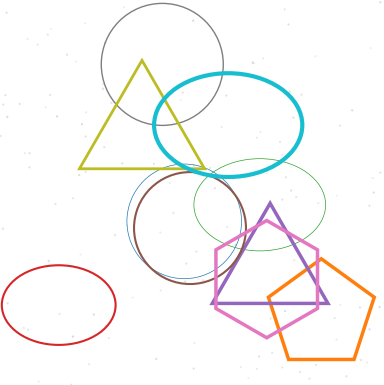[{"shape": "circle", "thickness": 0.5, "radius": 0.74, "center": [0.479, 0.425]}, {"shape": "pentagon", "thickness": 2.5, "radius": 0.72, "center": [0.835, 0.183]}, {"shape": "oval", "thickness": 0.5, "radius": 0.86, "center": [0.675, 0.468]}, {"shape": "oval", "thickness": 1.5, "radius": 0.74, "center": [0.152, 0.208]}, {"shape": "triangle", "thickness": 2.5, "radius": 0.87, "center": [0.702, 0.299]}, {"shape": "circle", "thickness": 1.5, "radius": 0.73, "center": [0.494, 0.408]}, {"shape": "hexagon", "thickness": 2.5, "radius": 0.76, "center": [0.693, 0.275]}, {"shape": "circle", "thickness": 1, "radius": 0.79, "center": [0.421, 0.833]}, {"shape": "triangle", "thickness": 2, "radius": 0.94, "center": [0.369, 0.655]}, {"shape": "oval", "thickness": 3, "radius": 0.96, "center": [0.593, 0.675]}]